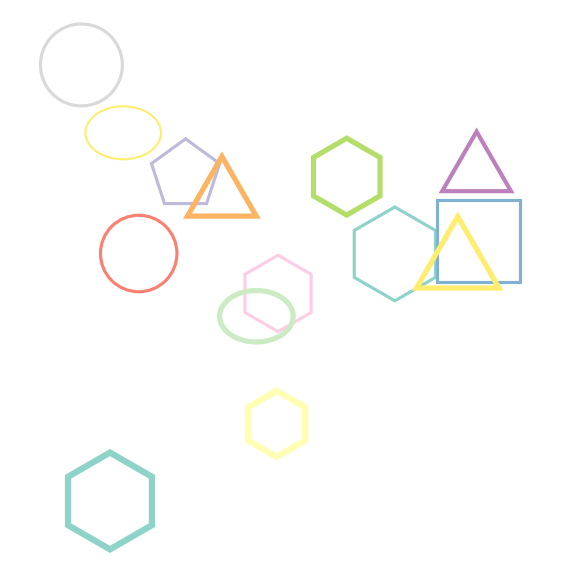[{"shape": "hexagon", "thickness": 1.5, "radius": 0.41, "center": [0.684, 0.559]}, {"shape": "hexagon", "thickness": 3, "radius": 0.42, "center": [0.19, 0.132]}, {"shape": "hexagon", "thickness": 3, "radius": 0.29, "center": [0.479, 0.265]}, {"shape": "pentagon", "thickness": 1.5, "radius": 0.31, "center": [0.321, 0.697]}, {"shape": "circle", "thickness": 1.5, "radius": 0.33, "center": [0.24, 0.56]}, {"shape": "square", "thickness": 1.5, "radius": 0.36, "center": [0.829, 0.582]}, {"shape": "triangle", "thickness": 2.5, "radius": 0.34, "center": [0.384, 0.659]}, {"shape": "hexagon", "thickness": 2.5, "radius": 0.33, "center": [0.6, 0.693]}, {"shape": "hexagon", "thickness": 1.5, "radius": 0.33, "center": [0.481, 0.491]}, {"shape": "circle", "thickness": 1.5, "radius": 0.35, "center": [0.141, 0.887]}, {"shape": "triangle", "thickness": 2, "radius": 0.34, "center": [0.825, 0.702]}, {"shape": "oval", "thickness": 2.5, "radius": 0.32, "center": [0.444, 0.452]}, {"shape": "oval", "thickness": 1, "radius": 0.33, "center": [0.213, 0.769]}, {"shape": "triangle", "thickness": 2.5, "radius": 0.41, "center": [0.793, 0.542]}]